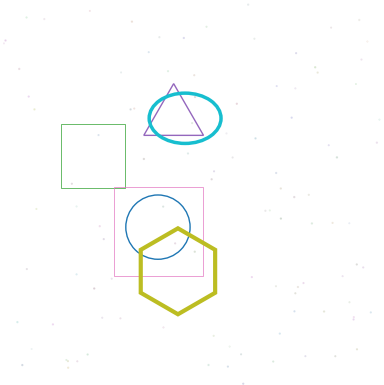[{"shape": "circle", "thickness": 1, "radius": 0.42, "center": [0.41, 0.41]}, {"shape": "square", "thickness": 0.5, "radius": 0.41, "center": [0.241, 0.594]}, {"shape": "triangle", "thickness": 1, "radius": 0.45, "center": [0.451, 0.693]}, {"shape": "square", "thickness": 0.5, "radius": 0.58, "center": [0.412, 0.398]}, {"shape": "hexagon", "thickness": 3, "radius": 0.56, "center": [0.462, 0.295]}, {"shape": "oval", "thickness": 2.5, "radius": 0.47, "center": [0.481, 0.693]}]